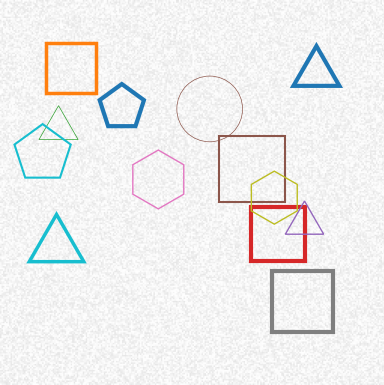[{"shape": "triangle", "thickness": 3, "radius": 0.34, "center": [0.822, 0.811]}, {"shape": "pentagon", "thickness": 3, "radius": 0.3, "center": [0.316, 0.721]}, {"shape": "square", "thickness": 2.5, "radius": 0.32, "center": [0.185, 0.822]}, {"shape": "triangle", "thickness": 0.5, "radius": 0.29, "center": [0.152, 0.667]}, {"shape": "square", "thickness": 3, "radius": 0.35, "center": [0.721, 0.392]}, {"shape": "triangle", "thickness": 1, "radius": 0.29, "center": [0.791, 0.42]}, {"shape": "square", "thickness": 1.5, "radius": 0.43, "center": [0.654, 0.562]}, {"shape": "circle", "thickness": 0.5, "radius": 0.43, "center": [0.545, 0.717]}, {"shape": "hexagon", "thickness": 1, "radius": 0.38, "center": [0.411, 0.534]}, {"shape": "square", "thickness": 3, "radius": 0.4, "center": [0.786, 0.216]}, {"shape": "hexagon", "thickness": 1, "radius": 0.34, "center": [0.712, 0.487]}, {"shape": "pentagon", "thickness": 1.5, "radius": 0.38, "center": [0.111, 0.601]}, {"shape": "triangle", "thickness": 2.5, "radius": 0.41, "center": [0.147, 0.361]}]